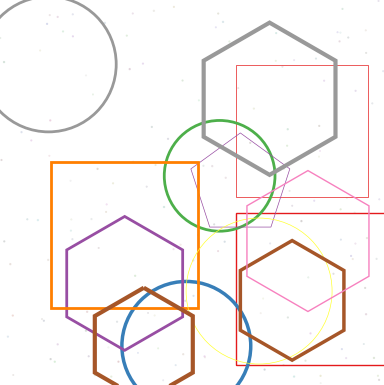[{"shape": "square", "thickness": 0.5, "radius": 0.86, "center": [0.784, 0.66]}, {"shape": "square", "thickness": 1, "radius": 0.99, "center": [0.812, 0.25]}, {"shape": "circle", "thickness": 2.5, "radius": 0.84, "center": [0.484, 0.102]}, {"shape": "circle", "thickness": 2, "radius": 0.72, "center": [0.57, 0.543]}, {"shape": "pentagon", "thickness": 0.5, "radius": 0.68, "center": [0.624, 0.52]}, {"shape": "hexagon", "thickness": 2, "radius": 0.87, "center": [0.324, 0.264]}, {"shape": "square", "thickness": 2, "radius": 0.95, "center": [0.323, 0.389]}, {"shape": "circle", "thickness": 0.5, "radius": 0.95, "center": [0.673, 0.244]}, {"shape": "hexagon", "thickness": 2.5, "radius": 0.78, "center": [0.759, 0.22]}, {"shape": "hexagon", "thickness": 3, "radius": 0.73, "center": [0.374, 0.106]}, {"shape": "hexagon", "thickness": 1, "radius": 0.91, "center": [0.8, 0.374]}, {"shape": "hexagon", "thickness": 3, "radius": 0.99, "center": [0.7, 0.744]}, {"shape": "circle", "thickness": 2, "radius": 0.88, "center": [0.126, 0.833]}]